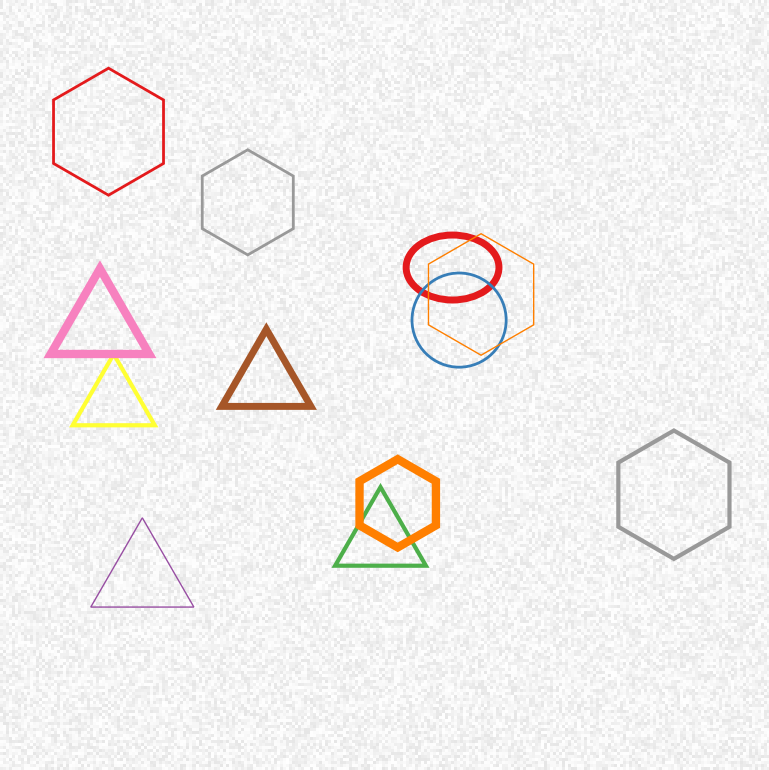[{"shape": "oval", "thickness": 2.5, "radius": 0.3, "center": [0.588, 0.653]}, {"shape": "hexagon", "thickness": 1, "radius": 0.41, "center": [0.141, 0.829]}, {"shape": "circle", "thickness": 1, "radius": 0.31, "center": [0.596, 0.584]}, {"shape": "triangle", "thickness": 1.5, "radius": 0.34, "center": [0.494, 0.299]}, {"shape": "triangle", "thickness": 0.5, "radius": 0.39, "center": [0.185, 0.25]}, {"shape": "hexagon", "thickness": 3, "radius": 0.29, "center": [0.517, 0.346]}, {"shape": "hexagon", "thickness": 0.5, "radius": 0.39, "center": [0.625, 0.618]}, {"shape": "triangle", "thickness": 1.5, "radius": 0.31, "center": [0.148, 0.478]}, {"shape": "triangle", "thickness": 2.5, "radius": 0.33, "center": [0.346, 0.506]}, {"shape": "triangle", "thickness": 3, "radius": 0.37, "center": [0.13, 0.577]}, {"shape": "hexagon", "thickness": 1, "radius": 0.34, "center": [0.322, 0.737]}, {"shape": "hexagon", "thickness": 1.5, "radius": 0.42, "center": [0.875, 0.358]}]